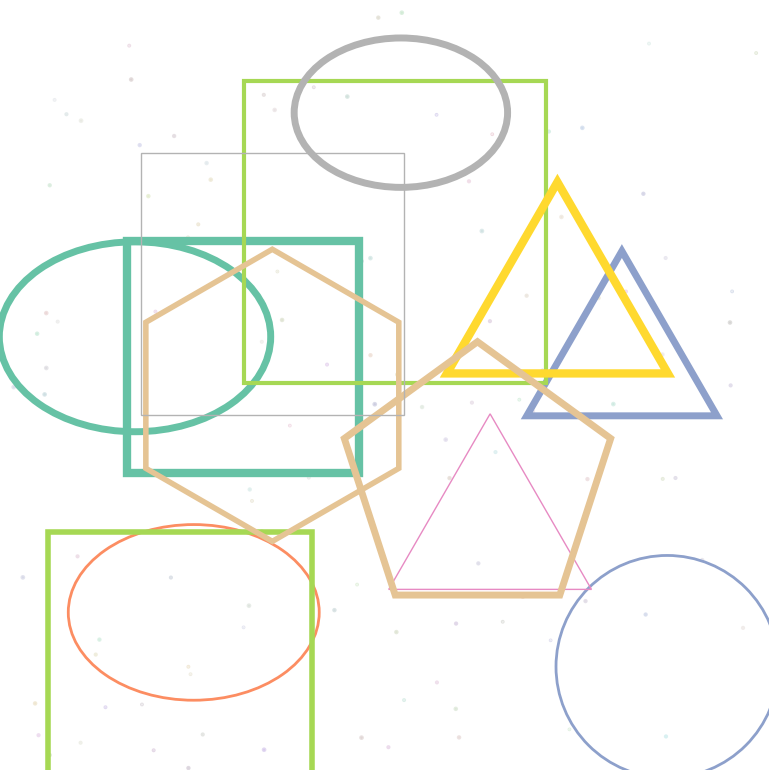[{"shape": "square", "thickness": 3, "radius": 0.75, "center": [0.316, 0.536]}, {"shape": "oval", "thickness": 2.5, "radius": 0.88, "center": [0.175, 0.563]}, {"shape": "oval", "thickness": 1, "radius": 0.81, "center": [0.252, 0.205]}, {"shape": "circle", "thickness": 1, "radius": 0.72, "center": [0.867, 0.134]}, {"shape": "triangle", "thickness": 2.5, "radius": 0.71, "center": [0.808, 0.531]}, {"shape": "triangle", "thickness": 0.5, "radius": 0.76, "center": [0.636, 0.311]}, {"shape": "square", "thickness": 1.5, "radius": 0.98, "center": [0.513, 0.699]}, {"shape": "square", "thickness": 2, "radius": 0.86, "center": [0.234, 0.138]}, {"shape": "triangle", "thickness": 3, "radius": 0.83, "center": [0.724, 0.598]}, {"shape": "hexagon", "thickness": 2, "radius": 0.95, "center": [0.354, 0.487]}, {"shape": "pentagon", "thickness": 2.5, "radius": 0.91, "center": [0.62, 0.374]}, {"shape": "square", "thickness": 0.5, "radius": 0.85, "center": [0.354, 0.632]}, {"shape": "oval", "thickness": 2.5, "radius": 0.69, "center": [0.521, 0.854]}]